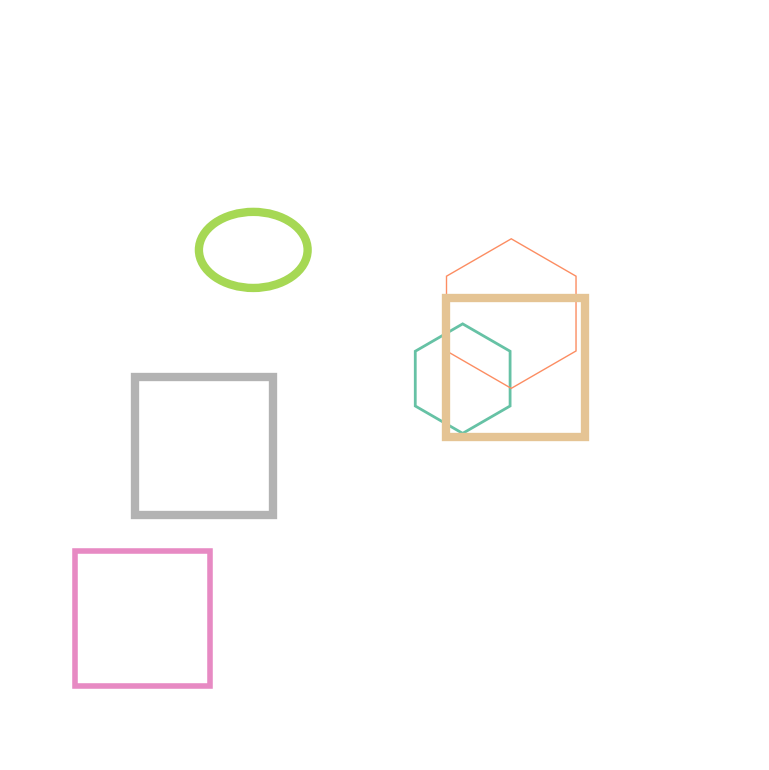[{"shape": "hexagon", "thickness": 1, "radius": 0.36, "center": [0.601, 0.508]}, {"shape": "hexagon", "thickness": 0.5, "radius": 0.49, "center": [0.664, 0.593]}, {"shape": "square", "thickness": 2, "radius": 0.44, "center": [0.185, 0.197]}, {"shape": "oval", "thickness": 3, "radius": 0.35, "center": [0.329, 0.675]}, {"shape": "square", "thickness": 3, "radius": 0.45, "center": [0.669, 0.523]}, {"shape": "square", "thickness": 3, "radius": 0.45, "center": [0.265, 0.421]}]